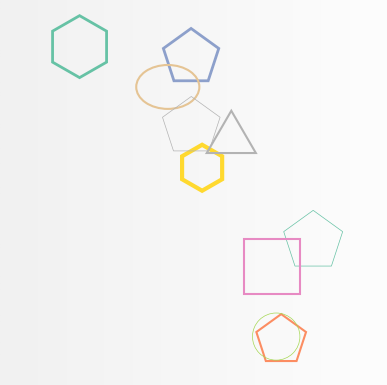[{"shape": "hexagon", "thickness": 2, "radius": 0.4, "center": [0.205, 0.879]}, {"shape": "pentagon", "thickness": 0.5, "radius": 0.4, "center": [0.808, 0.374]}, {"shape": "pentagon", "thickness": 1.5, "radius": 0.34, "center": [0.726, 0.117]}, {"shape": "pentagon", "thickness": 2, "radius": 0.38, "center": [0.493, 0.851]}, {"shape": "square", "thickness": 1.5, "radius": 0.36, "center": [0.701, 0.308]}, {"shape": "circle", "thickness": 0.5, "radius": 0.31, "center": [0.713, 0.126]}, {"shape": "hexagon", "thickness": 3, "radius": 0.3, "center": [0.522, 0.564]}, {"shape": "oval", "thickness": 1.5, "radius": 0.41, "center": [0.433, 0.774]}, {"shape": "pentagon", "thickness": 0.5, "radius": 0.39, "center": [0.494, 0.671]}, {"shape": "triangle", "thickness": 1.5, "radius": 0.37, "center": [0.597, 0.639]}]